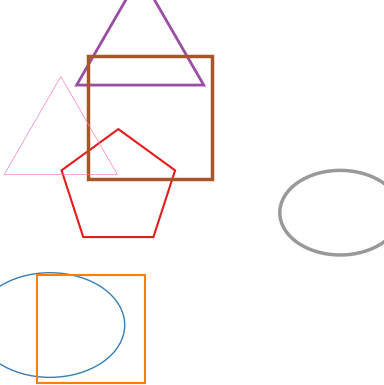[{"shape": "pentagon", "thickness": 1.5, "radius": 0.78, "center": [0.307, 0.51]}, {"shape": "oval", "thickness": 1, "radius": 0.97, "center": [0.13, 0.156]}, {"shape": "triangle", "thickness": 2, "radius": 0.95, "center": [0.364, 0.874]}, {"shape": "square", "thickness": 1.5, "radius": 0.7, "center": [0.235, 0.145]}, {"shape": "square", "thickness": 2.5, "radius": 0.8, "center": [0.39, 0.694]}, {"shape": "triangle", "thickness": 0.5, "radius": 0.85, "center": [0.158, 0.632]}, {"shape": "oval", "thickness": 2.5, "radius": 0.78, "center": [0.884, 0.448]}]